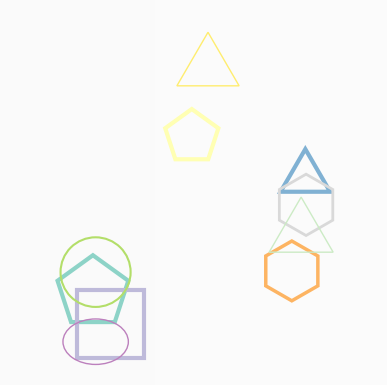[{"shape": "pentagon", "thickness": 3, "radius": 0.48, "center": [0.24, 0.241]}, {"shape": "pentagon", "thickness": 3, "radius": 0.36, "center": [0.495, 0.645]}, {"shape": "square", "thickness": 3, "radius": 0.44, "center": [0.285, 0.158]}, {"shape": "triangle", "thickness": 3, "radius": 0.37, "center": [0.788, 0.539]}, {"shape": "hexagon", "thickness": 2.5, "radius": 0.39, "center": [0.753, 0.296]}, {"shape": "circle", "thickness": 1.5, "radius": 0.45, "center": [0.247, 0.293]}, {"shape": "hexagon", "thickness": 2, "radius": 0.4, "center": [0.79, 0.468]}, {"shape": "oval", "thickness": 1, "radius": 0.42, "center": [0.247, 0.112]}, {"shape": "triangle", "thickness": 1, "radius": 0.48, "center": [0.777, 0.393]}, {"shape": "triangle", "thickness": 1, "radius": 0.46, "center": [0.537, 0.823]}]